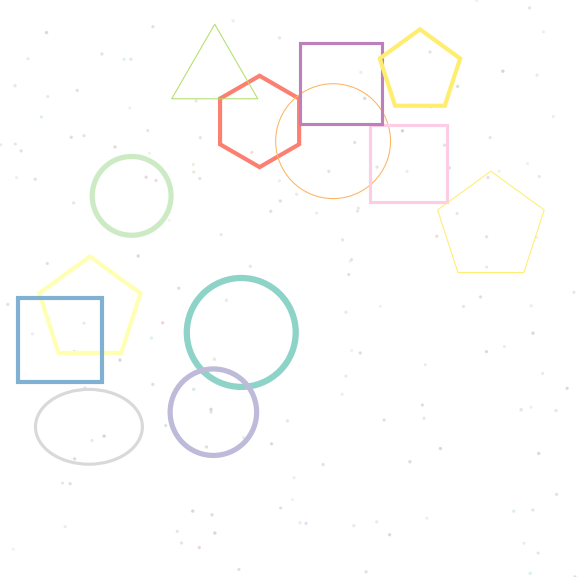[{"shape": "circle", "thickness": 3, "radius": 0.47, "center": [0.418, 0.423]}, {"shape": "pentagon", "thickness": 2, "radius": 0.46, "center": [0.156, 0.463]}, {"shape": "circle", "thickness": 2.5, "radius": 0.37, "center": [0.369, 0.285]}, {"shape": "hexagon", "thickness": 2, "radius": 0.4, "center": [0.45, 0.789]}, {"shape": "square", "thickness": 2, "radius": 0.36, "center": [0.104, 0.41]}, {"shape": "circle", "thickness": 0.5, "radius": 0.5, "center": [0.577, 0.755]}, {"shape": "triangle", "thickness": 0.5, "radius": 0.43, "center": [0.372, 0.871]}, {"shape": "square", "thickness": 1.5, "radius": 0.33, "center": [0.707, 0.716]}, {"shape": "oval", "thickness": 1.5, "radius": 0.46, "center": [0.154, 0.26]}, {"shape": "square", "thickness": 1.5, "radius": 0.35, "center": [0.591, 0.854]}, {"shape": "circle", "thickness": 2.5, "radius": 0.34, "center": [0.228, 0.66]}, {"shape": "pentagon", "thickness": 0.5, "radius": 0.49, "center": [0.85, 0.606]}, {"shape": "pentagon", "thickness": 2, "radius": 0.37, "center": [0.727, 0.875]}]